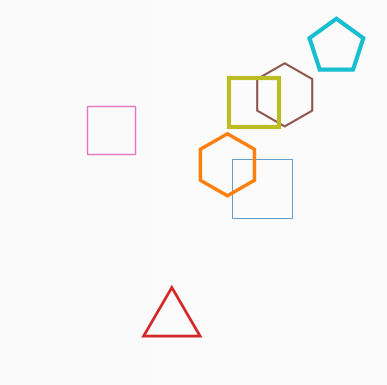[{"shape": "square", "thickness": 0.5, "radius": 0.39, "center": [0.676, 0.511]}, {"shape": "hexagon", "thickness": 2.5, "radius": 0.4, "center": [0.587, 0.572]}, {"shape": "triangle", "thickness": 2, "radius": 0.42, "center": [0.443, 0.169]}, {"shape": "hexagon", "thickness": 1.5, "radius": 0.41, "center": [0.735, 0.754]}, {"shape": "square", "thickness": 1, "radius": 0.31, "center": [0.286, 0.662]}, {"shape": "square", "thickness": 3, "radius": 0.32, "center": [0.655, 0.734]}, {"shape": "pentagon", "thickness": 3, "radius": 0.37, "center": [0.868, 0.878]}]